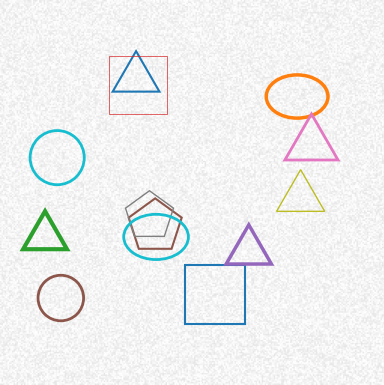[{"shape": "square", "thickness": 1.5, "radius": 0.39, "center": [0.558, 0.236]}, {"shape": "triangle", "thickness": 1.5, "radius": 0.35, "center": [0.353, 0.797]}, {"shape": "oval", "thickness": 2.5, "radius": 0.4, "center": [0.772, 0.749]}, {"shape": "triangle", "thickness": 3, "radius": 0.33, "center": [0.117, 0.386]}, {"shape": "square", "thickness": 0.5, "radius": 0.38, "center": [0.359, 0.779]}, {"shape": "triangle", "thickness": 2.5, "radius": 0.34, "center": [0.646, 0.348]}, {"shape": "pentagon", "thickness": 1.5, "radius": 0.36, "center": [0.403, 0.412]}, {"shape": "circle", "thickness": 2, "radius": 0.3, "center": [0.158, 0.226]}, {"shape": "triangle", "thickness": 2, "radius": 0.4, "center": [0.809, 0.624]}, {"shape": "pentagon", "thickness": 1, "radius": 0.33, "center": [0.388, 0.439]}, {"shape": "triangle", "thickness": 1, "radius": 0.36, "center": [0.781, 0.487]}, {"shape": "circle", "thickness": 2, "radius": 0.35, "center": [0.149, 0.591]}, {"shape": "oval", "thickness": 2, "radius": 0.42, "center": [0.405, 0.385]}]